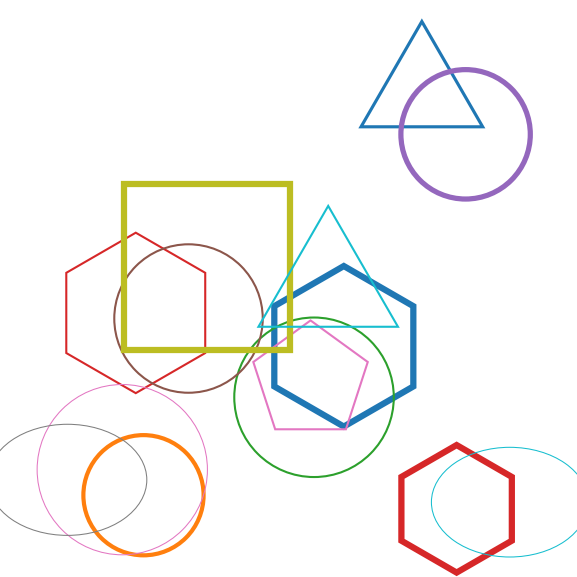[{"shape": "triangle", "thickness": 1.5, "radius": 0.61, "center": [0.73, 0.84]}, {"shape": "hexagon", "thickness": 3, "radius": 0.69, "center": [0.595, 0.399]}, {"shape": "circle", "thickness": 2, "radius": 0.52, "center": [0.248, 0.142]}, {"shape": "circle", "thickness": 1, "radius": 0.69, "center": [0.544, 0.311]}, {"shape": "hexagon", "thickness": 3, "radius": 0.55, "center": [0.791, 0.118]}, {"shape": "hexagon", "thickness": 1, "radius": 0.69, "center": [0.235, 0.457]}, {"shape": "circle", "thickness": 2.5, "radius": 0.56, "center": [0.806, 0.767]}, {"shape": "circle", "thickness": 1, "radius": 0.64, "center": [0.326, 0.448]}, {"shape": "pentagon", "thickness": 1, "radius": 0.52, "center": [0.538, 0.34]}, {"shape": "circle", "thickness": 0.5, "radius": 0.74, "center": [0.212, 0.186]}, {"shape": "oval", "thickness": 0.5, "radius": 0.69, "center": [0.117, 0.168]}, {"shape": "square", "thickness": 3, "radius": 0.72, "center": [0.358, 0.537]}, {"shape": "oval", "thickness": 0.5, "radius": 0.68, "center": [0.883, 0.13]}, {"shape": "triangle", "thickness": 1, "radius": 0.7, "center": [0.568, 0.503]}]